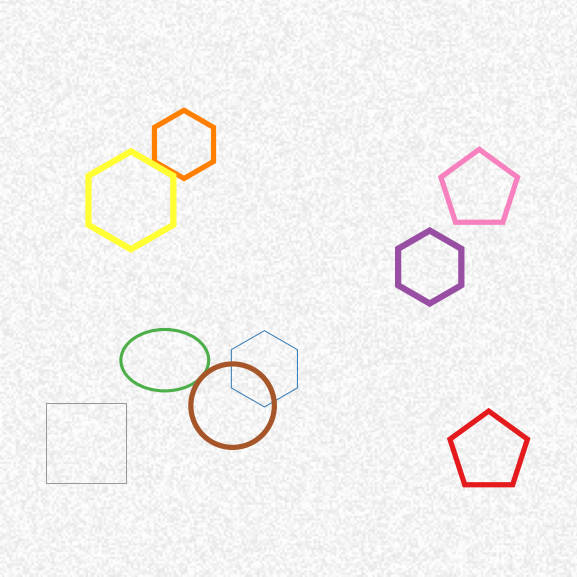[{"shape": "pentagon", "thickness": 2.5, "radius": 0.35, "center": [0.846, 0.217]}, {"shape": "hexagon", "thickness": 0.5, "radius": 0.33, "center": [0.458, 0.361]}, {"shape": "oval", "thickness": 1.5, "radius": 0.38, "center": [0.285, 0.375]}, {"shape": "hexagon", "thickness": 3, "radius": 0.32, "center": [0.744, 0.537]}, {"shape": "hexagon", "thickness": 2.5, "radius": 0.3, "center": [0.319, 0.749]}, {"shape": "hexagon", "thickness": 3, "radius": 0.42, "center": [0.227, 0.652]}, {"shape": "circle", "thickness": 2.5, "radius": 0.36, "center": [0.403, 0.297]}, {"shape": "pentagon", "thickness": 2.5, "radius": 0.35, "center": [0.83, 0.671]}, {"shape": "square", "thickness": 0.5, "radius": 0.35, "center": [0.149, 0.232]}]